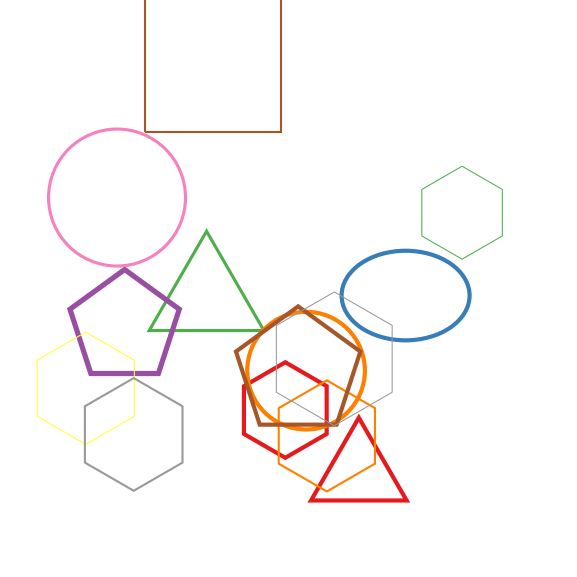[{"shape": "triangle", "thickness": 2, "radius": 0.48, "center": [0.621, 0.18]}, {"shape": "hexagon", "thickness": 2, "radius": 0.41, "center": [0.494, 0.289]}, {"shape": "oval", "thickness": 2, "radius": 0.55, "center": [0.702, 0.487]}, {"shape": "hexagon", "thickness": 0.5, "radius": 0.4, "center": [0.8, 0.631]}, {"shape": "triangle", "thickness": 1.5, "radius": 0.57, "center": [0.358, 0.484]}, {"shape": "pentagon", "thickness": 2.5, "radius": 0.5, "center": [0.216, 0.433]}, {"shape": "hexagon", "thickness": 1, "radius": 0.48, "center": [0.566, 0.244]}, {"shape": "circle", "thickness": 2, "radius": 0.51, "center": [0.53, 0.357]}, {"shape": "hexagon", "thickness": 0.5, "radius": 0.49, "center": [0.149, 0.327]}, {"shape": "pentagon", "thickness": 2, "radius": 0.57, "center": [0.516, 0.355]}, {"shape": "square", "thickness": 1, "radius": 0.59, "center": [0.369, 0.888]}, {"shape": "circle", "thickness": 1.5, "radius": 0.59, "center": [0.203, 0.657]}, {"shape": "hexagon", "thickness": 0.5, "radius": 0.58, "center": [0.579, 0.378]}, {"shape": "hexagon", "thickness": 1, "radius": 0.49, "center": [0.232, 0.247]}]